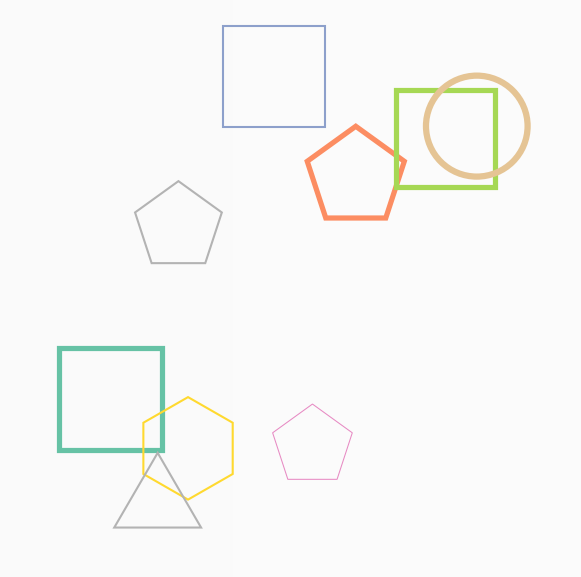[{"shape": "square", "thickness": 2.5, "radius": 0.44, "center": [0.19, 0.308]}, {"shape": "pentagon", "thickness": 2.5, "radius": 0.44, "center": [0.612, 0.693]}, {"shape": "square", "thickness": 1, "radius": 0.44, "center": [0.471, 0.867]}, {"shape": "pentagon", "thickness": 0.5, "radius": 0.36, "center": [0.538, 0.227]}, {"shape": "square", "thickness": 2.5, "radius": 0.42, "center": [0.766, 0.759]}, {"shape": "hexagon", "thickness": 1, "radius": 0.44, "center": [0.324, 0.223]}, {"shape": "circle", "thickness": 3, "radius": 0.44, "center": [0.82, 0.781]}, {"shape": "pentagon", "thickness": 1, "radius": 0.39, "center": [0.307, 0.607]}, {"shape": "triangle", "thickness": 1, "radius": 0.43, "center": [0.271, 0.129]}]